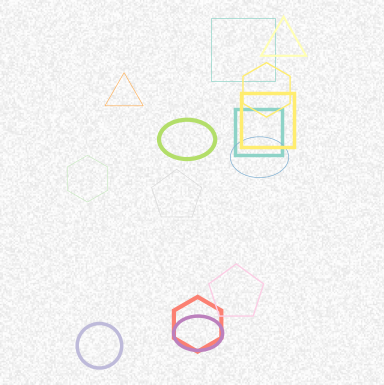[{"shape": "square", "thickness": 2.5, "radius": 0.3, "center": [0.671, 0.658]}, {"shape": "square", "thickness": 0.5, "radius": 0.41, "center": [0.631, 0.871]}, {"shape": "triangle", "thickness": 1.5, "radius": 0.34, "center": [0.737, 0.889]}, {"shape": "circle", "thickness": 2.5, "radius": 0.29, "center": [0.258, 0.102]}, {"shape": "hexagon", "thickness": 3, "radius": 0.36, "center": [0.513, 0.158]}, {"shape": "oval", "thickness": 0.5, "radius": 0.38, "center": [0.674, 0.592]}, {"shape": "triangle", "thickness": 0.5, "radius": 0.29, "center": [0.322, 0.754]}, {"shape": "oval", "thickness": 3, "radius": 0.37, "center": [0.486, 0.638]}, {"shape": "pentagon", "thickness": 1, "radius": 0.37, "center": [0.614, 0.24]}, {"shape": "pentagon", "thickness": 0.5, "radius": 0.34, "center": [0.459, 0.492]}, {"shape": "oval", "thickness": 2.5, "radius": 0.32, "center": [0.515, 0.134]}, {"shape": "hexagon", "thickness": 0.5, "radius": 0.3, "center": [0.227, 0.536]}, {"shape": "hexagon", "thickness": 1, "radius": 0.35, "center": [0.692, 0.767]}, {"shape": "square", "thickness": 2.5, "radius": 0.35, "center": [0.695, 0.689]}]